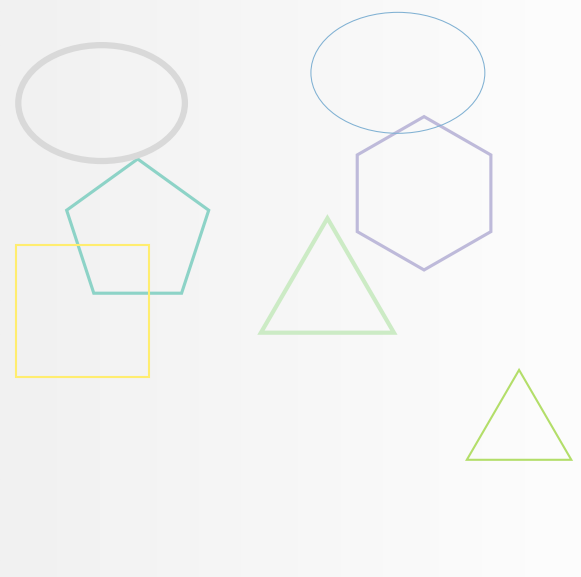[{"shape": "pentagon", "thickness": 1.5, "radius": 0.64, "center": [0.237, 0.595]}, {"shape": "hexagon", "thickness": 1.5, "radius": 0.66, "center": [0.73, 0.664]}, {"shape": "oval", "thickness": 0.5, "radius": 0.75, "center": [0.685, 0.873]}, {"shape": "triangle", "thickness": 1, "radius": 0.52, "center": [0.893, 0.255]}, {"shape": "oval", "thickness": 3, "radius": 0.72, "center": [0.175, 0.821]}, {"shape": "triangle", "thickness": 2, "radius": 0.66, "center": [0.563, 0.489]}, {"shape": "square", "thickness": 1, "radius": 0.58, "center": [0.142, 0.461]}]